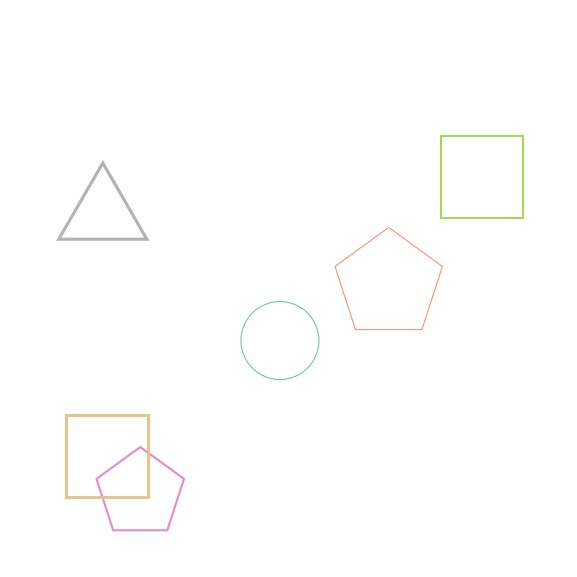[{"shape": "circle", "thickness": 0.5, "radius": 0.34, "center": [0.485, 0.409]}, {"shape": "pentagon", "thickness": 0.5, "radius": 0.49, "center": [0.673, 0.508]}, {"shape": "pentagon", "thickness": 1, "radius": 0.4, "center": [0.243, 0.145]}, {"shape": "square", "thickness": 1, "radius": 0.36, "center": [0.834, 0.692]}, {"shape": "square", "thickness": 1.5, "radius": 0.36, "center": [0.186, 0.21]}, {"shape": "triangle", "thickness": 1.5, "radius": 0.44, "center": [0.178, 0.629]}]